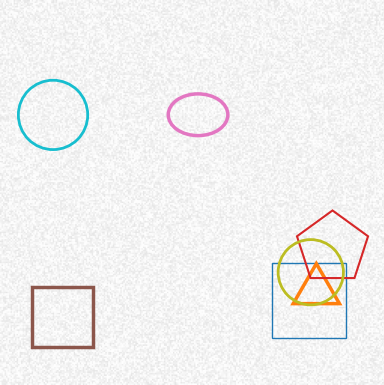[{"shape": "square", "thickness": 1, "radius": 0.49, "center": [0.802, 0.219]}, {"shape": "triangle", "thickness": 2.5, "radius": 0.35, "center": [0.822, 0.246]}, {"shape": "pentagon", "thickness": 1.5, "radius": 0.49, "center": [0.864, 0.356]}, {"shape": "square", "thickness": 2.5, "radius": 0.39, "center": [0.162, 0.177]}, {"shape": "oval", "thickness": 2.5, "radius": 0.39, "center": [0.514, 0.702]}, {"shape": "circle", "thickness": 2, "radius": 0.42, "center": [0.807, 0.293]}, {"shape": "circle", "thickness": 2, "radius": 0.45, "center": [0.138, 0.702]}]